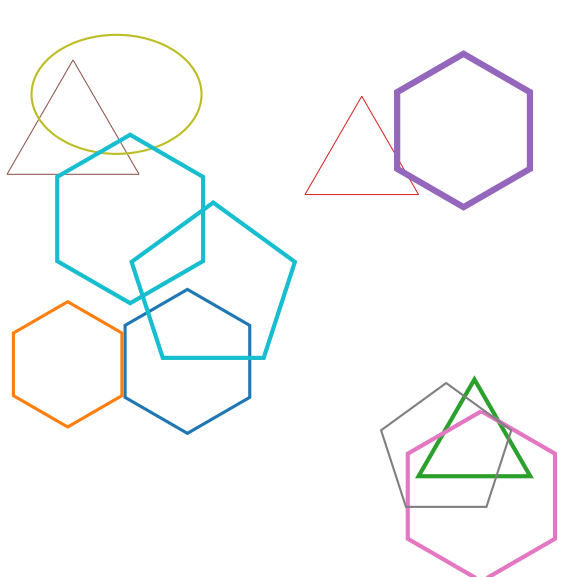[{"shape": "hexagon", "thickness": 1.5, "radius": 0.62, "center": [0.325, 0.373]}, {"shape": "hexagon", "thickness": 1.5, "radius": 0.54, "center": [0.117, 0.368]}, {"shape": "triangle", "thickness": 2, "radius": 0.56, "center": [0.822, 0.23]}, {"shape": "triangle", "thickness": 0.5, "radius": 0.57, "center": [0.626, 0.719]}, {"shape": "hexagon", "thickness": 3, "radius": 0.66, "center": [0.803, 0.773]}, {"shape": "triangle", "thickness": 0.5, "radius": 0.66, "center": [0.126, 0.763]}, {"shape": "hexagon", "thickness": 2, "radius": 0.74, "center": [0.834, 0.14]}, {"shape": "pentagon", "thickness": 1, "radius": 0.59, "center": [0.773, 0.217]}, {"shape": "oval", "thickness": 1, "radius": 0.74, "center": [0.202, 0.836]}, {"shape": "hexagon", "thickness": 2, "radius": 0.73, "center": [0.225, 0.62]}, {"shape": "pentagon", "thickness": 2, "radius": 0.74, "center": [0.369, 0.5]}]